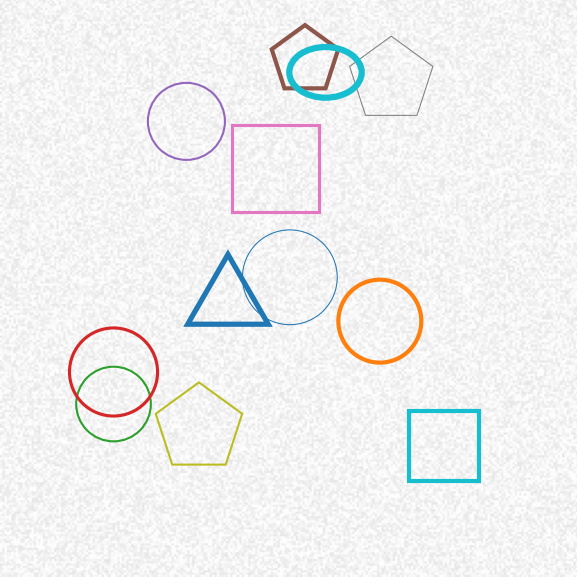[{"shape": "triangle", "thickness": 2.5, "radius": 0.4, "center": [0.395, 0.478]}, {"shape": "circle", "thickness": 0.5, "radius": 0.41, "center": [0.502, 0.519]}, {"shape": "circle", "thickness": 2, "radius": 0.36, "center": [0.658, 0.443]}, {"shape": "circle", "thickness": 1, "radius": 0.32, "center": [0.197, 0.3]}, {"shape": "circle", "thickness": 1.5, "radius": 0.38, "center": [0.197, 0.355]}, {"shape": "circle", "thickness": 1, "radius": 0.33, "center": [0.323, 0.789]}, {"shape": "pentagon", "thickness": 2, "radius": 0.3, "center": [0.528, 0.895]}, {"shape": "square", "thickness": 1.5, "radius": 0.38, "center": [0.478, 0.708]}, {"shape": "pentagon", "thickness": 0.5, "radius": 0.38, "center": [0.677, 0.861]}, {"shape": "pentagon", "thickness": 1, "radius": 0.39, "center": [0.345, 0.258]}, {"shape": "oval", "thickness": 3, "radius": 0.31, "center": [0.564, 0.874]}, {"shape": "square", "thickness": 2, "radius": 0.3, "center": [0.77, 0.227]}]